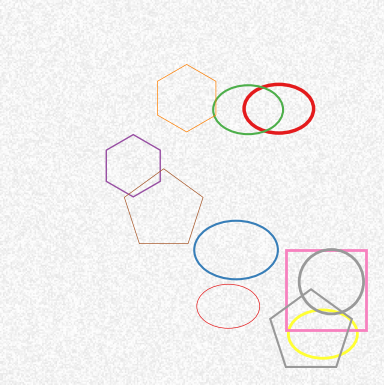[{"shape": "oval", "thickness": 0.5, "radius": 0.41, "center": [0.593, 0.204]}, {"shape": "oval", "thickness": 2.5, "radius": 0.45, "center": [0.724, 0.718]}, {"shape": "oval", "thickness": 1.5, "radius": 0.54, "center": [0.613, 0.351]}, {"shape": "oval", "thickness": 1.5, "radius": 0.45, "center": [0.644, 0.715]}, {"shape": "hexagon", "thickness": 1, "radius": 0.4, "center": [0.346, 0.569]}, {"shape": "hexagon", "thickness": 0.5, "radius": 0.44, "center": [0.485, 0.745]}, {"shape": "oval", "thickness": 2, "radius": 0.45, "center": [0.839, 0.132]}, {"shape": "pentagon", "thickness": 0.5, "radius": 0.54, "center": [0.425, 0.454]}, {"shape": "square", "thickness": 2, "radius": 0.52, "center": [0.846, 0.247]}, {"shape": "circle", "thickness": 2, "radius": 0.42, "center": [0.861, 0.268]}, {"shape": "pentagon", "thickness": 1.5, "radius": 0.56, "center": [0.808, 0.137]}]